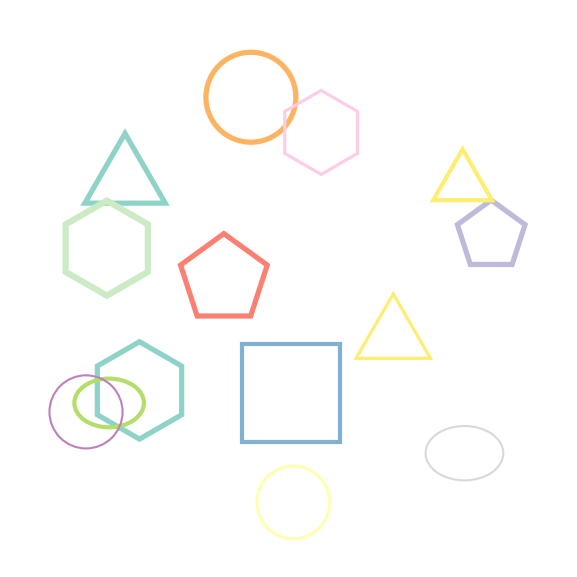[{"shape": "hexagon", "thickness": 2.5, "radius": 0.42, "center": [0.242, 0.323]}, {"shape": "triangle", "thickness": 2.5, "radius": 0.4, "center": [0.217, 0.688]}, {"shape": "circle", "thickness": 1.5, "radius": 0.32, "center": [0.508, 0.129]}, {"shape": "pentagon", "thickness": 2.5, "radius": 0.31, "center": [0.851, 0.591]}, {"shape": "pentagon", "thickness": 2.5, "radius": 0.39, "center": [0.388, 0.516]}, {"shape": "square", "thickness": 2, "radius": 0.43, "center": [0.504, 0.319]}, {"shape": "circle", "thickness": 2.5, "radius": 0.39, "center": [0.434, 0.831]}, {"shape": "oval", "thickness": 2, "radius": 0.3, "center": [0.189, 0.301]}, {"shape": "hexagon", "thickness": 1.5, "radius": 0.36, "center": [0.556, 0.77]}, {"shape": "oval", "thickness": 1, "radius": 0.34, "center": [0.804, 0.214]}, {"shape": "circle", "thickness": 1, "radius": 0.32, "center": [0.149, 0.286]}, {"shape": "hexagon", "thickness": 3, "radius": 0.41, "center": [0.185, 0.57]}, {"shape": "triangle", "thickness": 1.5, "radius": 0.37, "center": [0.681, 0.416]}, {"shape": "triangle", "thickness": 2, "radius": 0.29, "center": [0.801, 0.682]}]